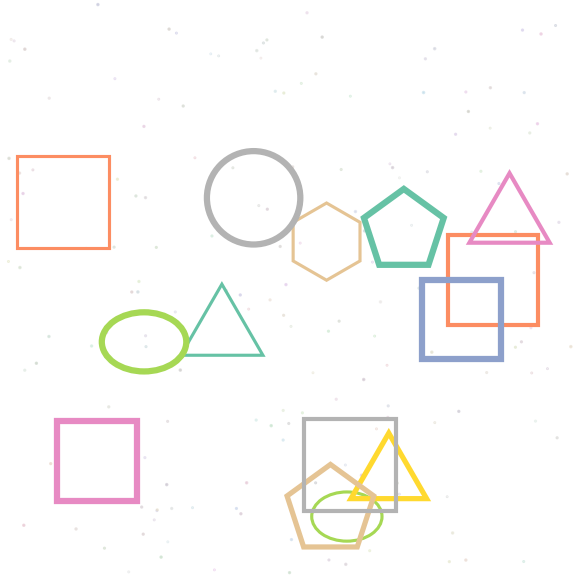[{"shape": "triangle", "thickness": 1.5, "radius": 0.41, "center": [0.384, 0.425]}, {"shape": "pentagon", "thickness": 3, "radius": 0.36, "center": [0.699, 0.599]}, {"shape": "square", "thickness": 1.5, "radius": 0.4, "center": [0.108, 0.649]}, {"shape": "square", "thickness": 2, "radius": 0.39, "center": [0.854, 0.514]}, {"shape": "square", "thickness": 3, "radius": 0.34, "center": [0.799, 0.446]}, {"shape": "square", "thickness": 3, "radius": 0.34, "center": [0.168, 0.201]}, {"shape": "triangle", "thickness": 2, "radius": 0.4, "center": [0.882, 0.619]}, {"shape": "oval", "thickness": 3, "radius": 0.37, "center": [0.249, 0.407]}, {"shape": "oval", "thickness": 1.5, "radius": 0.3, "center": [0.601, 0.105]}, {"shape": "triangle", "thickness": 2.5, "radius": 0.38, "center": [0.673, 0.174]}, {"shape": "pentagon", "thickness": 2.5, "radius": 0.39, "center": [0.572, 0.116]}, {"shape": "hexagon", "thickness": 1.5, "radius": 0.33, "center": [0.565, 0.581]}, {"shape": "circle", "thickness": 3, "radius": 0.4, "center": [0.439, 0.657]}, {"shape": "square", "thickness": 2, "radius": 0.4, "center": [0.606, 0.194]}]